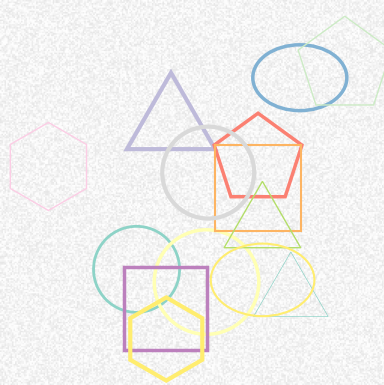[{"shape": "triangle", "thickness": 0.5, "radius": 0.56, "center": [0.755, 0.234]}, {"shape": "circle", "thickness": 2, "radius": 0.56, "center": [0.355, 0.3]}, {"shape": "circle", "thickness": 2.5, "radius": 0.68, "center": [0.536, 0.267]}, {"shape": "triangle", "thickness": 3, "radius": 0.66, "center": [0.444, 0.679]}, {"shape": "pentagon", "thickness": 2.5, "radius": 0.6, "center": [0.67, 0.586]}, {"shape": "oval", "thickness": 2.5, "radius": 0.61, "center": [0.779, 0.798]}, {"shape": "square", "thickness": 1.5, "radius": 0.56, "center": [0.67, 0.512]}, {"shape": "triangle", "thickness": 1, "radius": 0.57, "center": [0.682, 0.414]}, {"shape": "hexagon", "thickness": 1, "radius": 0.57, "center": [0.126, 0.568]}, {"shape": "circle", "thickness": 3, "radius": 0.6, "center": [0.541, 0.552]}, {"shape": "square", "thickness": 2.5, "radius": 0.54, "center": [0.429, 0.198]}, {"shape": "pentagon", "thickness": 1, "radius": 0.64, "center": [0.896, 0.83]}, {"shape": "hexagon", "thickness": 3, "radius": 0.54, "center": [0.432, 0.119]}, {"shape": "oval", "thickness": 1.5, "radius": 0.67, "center": [0.682, 0.273]}]